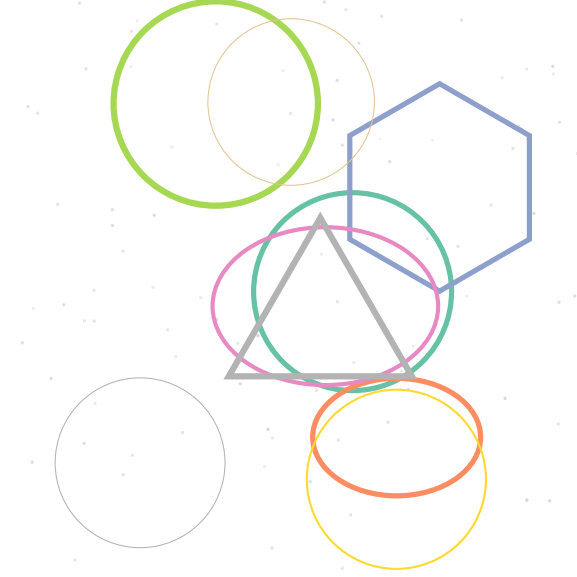[{"shape": "circle", "thickness": 2.5, "radius": 0.86, "center": [0.611, 0.494]}, {"shape": "oval", "thickness": 2.5, "radius": 0.73, "center": [0.687, 0.242]}, {"shape": "hexagon", "thickness": 2.5, "radius": 0.9, "center": [0.761, 0.675]}, {"shape": "oval", "thickness": 2, "radius": 0.98, "center": [0.563, 0.469]}, {"shape": "circle", "thickness": 3, "radius": 0.88, "center": [0.374, 0.82]}, {"shape": "circle", "thickness": 1, "radius": 0.78, "center": [0.686, 0.169]}, {"shape": "circle", "thickness": 0.5, "radius": 0.72, "center": [0.504, 0.822]}, {"shape": "triangle", "thickness": 3, "radius": 0.91, "center": [0.555, 0.439]}, {"shape": "circle", "thickness": 0.5, "radius": 0.74, "center": [0.243, 0.198]}]